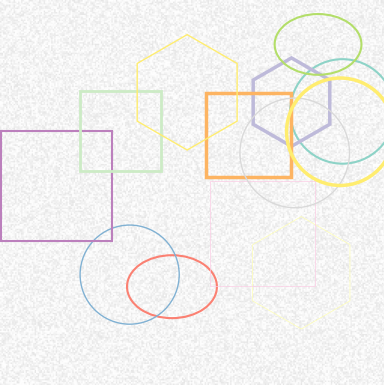[{"shape": "circle", "thickness": 1.5, "radius": 0.68, "center": [0.889, 0.711]}, {"shape": "hexagon", "thickness": 0.5, "radius": 0.73, "center": [0.783, 0.292]}, {"shape": "hexagon", "thickness": 2.5, "radius": 0.57, "center": [0.757, 0.735]}, {"shape": "oval", "thickness": 1.5, "radius": 0.58, "center": [0.447, 0.255]}, {"shape": "circle", "thickness": 1, "radius": 0.64, "center": [0.337, 0.287]}, {"shape": "square", "thickness": 2.5, "radius": 0.55, "center": [0.645, 0.649]}, {"shape": "oval", "thickness": 1.5, "radius": 0.56, "center": [0.826, 0.885]}, {"shape": "square", "thickness": 0.5, "radius": 0.68, "center": [0.681, 0.393]}, {"shape": "circle", "thickness": 1, "radius": 0.71, "center": [0.766, 0.603]}, {"shape": "square", "thickness": 1.5, "radius": 0.72, "center": [0.146, 0.517]}, {"shape": "square", "thickness": 2, "radius": 0.52, "center": [0.313, 0.66]}, {"shape": "hexagon", "thickness": 1, "radius": 0.75, "center": [0.486, 0.76]}, {"shape": "circle", "thickness": 2.5, "radius": 0.7, "center": [0.884, 0.658]}]